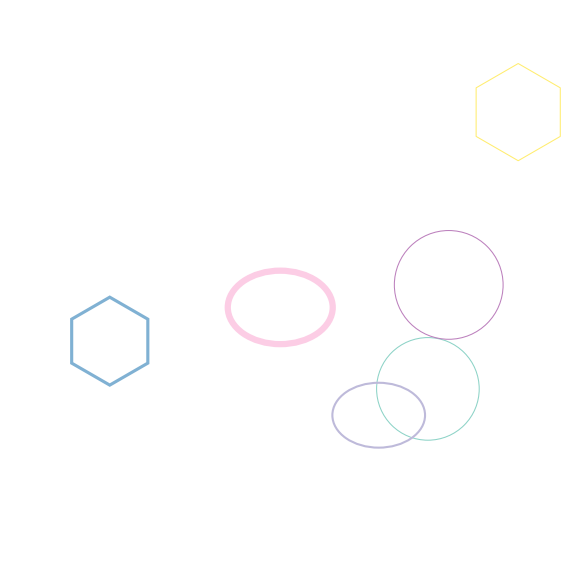[{"shape": "circle", "thickness": 0.5, "radius": 0.44, "center": [0.741, 0.326]}, {"shape": "oval", "thickness": 1, "radius": 0.4, "center": [0.656, 0.28]}, {"shape": "hexagon", "thickness": 1.5, "radius": 0.38, "center": [0.19, 0.408]}, {"shape": "oval", "thickness": 3, "radius": 0.45, "center": [0.485, 0.467]}, {"shape": "circle", "thickness": 0.5, "radius": 0.47, "center": [0.777, 0.506]}, {"shape": "hexagon", "thickness": 0.5, "radius": 0.42, "center": [0.897, 0.805]}]